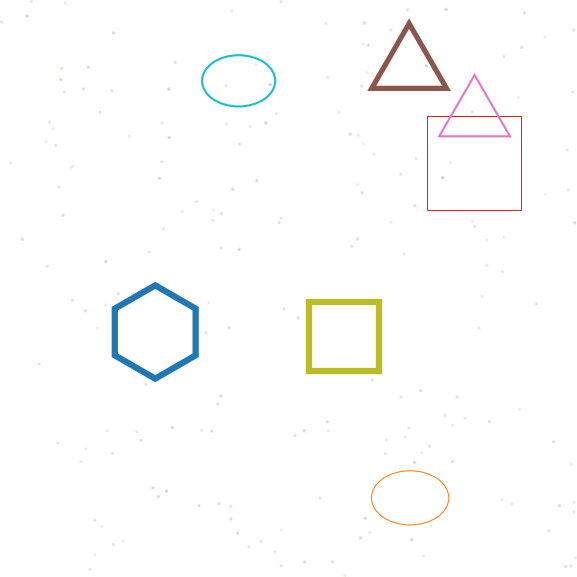[{"shape": "hexagon", "thickness": 3, "radius": 0.4, "center": [0.269, 0.424]}, {"shape": "oval", "thickness": 0.5, "radius": 0.33, "center": [0.71, 0.137]}, {"shape": "square", "thickness": 0.5, "radius": 0.41, "center": [0.821, 0.717]}, {"shape": "triangle", "thickness": 2.5, "radius": 0.37, "center": [0.708, 0.884]}, {"shape": "triangle", "thickness": 1, "radius": 0.35, "center": [0.822, 0.798]}, {"shape": "square", "thickness": 3, "radius": 0.3, "center": [0.595, 0.416]}, {"shape": "oval", "thickness": 1, "radius": 0.32, "center": [0.413, 0.859]}]